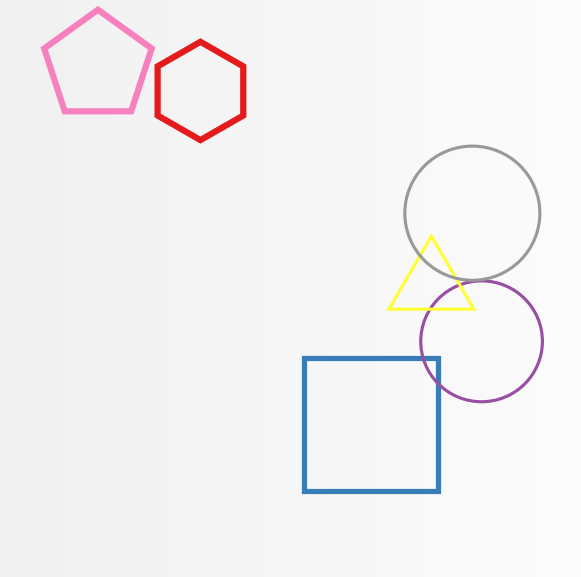[{"shape": "hexagon", "thickness": 3, "radius": 0.43, "center": [0.345, 0.842]}, {"shape": "square", "thickness": 2.5, "radius": 0.58, "center": [0.638, 0.265]}, {"shape": "circle", "thickness": 1.5, "radius": 0.52, "center": [0.829, 0.408]}, {"shape": "triangle", "thickness": 1.5, "radius": 0.42, "center": [0.742, 0.506]}, {"shape": "pentagon", "thickness": 3, "radius": 0.49, "center": [0.168, 0.885]}, {"shape": "circle", "thickness": 1.5, "radius": 0.58, "center": [0.813, 0.63]}]